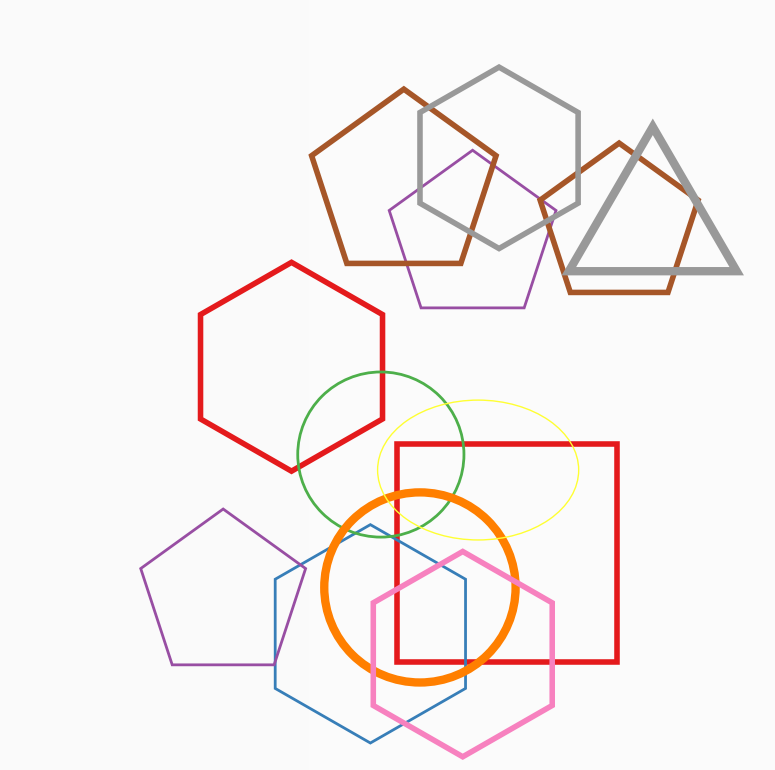[{"shape": "square", "thickness": 2, "radius": 0.71, "center": [0.654, 0.282]}, {"shape": "hexagon", "thickness": 2, "radius": 0.68, "center": [0.376, 0.524]}, {"shape": "hexagon", "thickness": 1, "radius": 0.71, "center": [0.478, 0.177]}, {"shape": "circle", "thickness": 1, "radius": 0.54, "center": [0.491, 0.41]}, {"shape": "pentagon", "thickness": 1, "radius": 0.56, "center": [0.288, 0.227]}, {"shape": "pentagon", "thickness": 1, "radius": 0.57, "center": [0.61, 0.692]}, {"shape": "circle", "thickness": 3, "radius": 0.62, "center": [0.542, 0.237]}, {"shape": "oval", "thickness": 0.5, "radius": 0.65, "center": [0.617, 0.39]}, {"shape": "pentagon", "thickness": 2, "radius": 0.63, "center": [0.521, 0.759]}, {"shape": "pentagon", "thickness": 2, "radius": 0.54, "center": [0.799, 0.707]}, {"shape": "hexagon", "thickness": 2, "radius": 0.67, "center": [0.597, 0.15]}, {"shape": "hexagon", "thickness": 2, "radius": 0.59, "center": [0.644, 0.795]}, {"shape": "triangle", "thickness": 3, "radius": 0.63, "center": [0.842, 0.71]}]